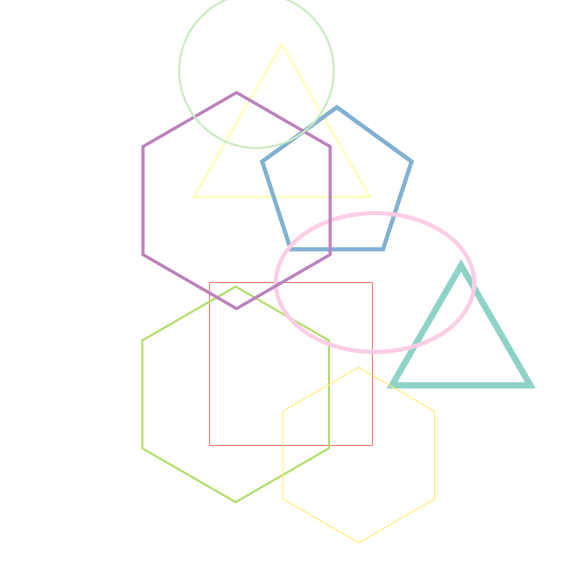[{"shape": "triangle", "thickness": 3, "radius": 0.69, "center": [0.798, 0.401]}, {"shape": "triangle", "thickness": 1, "radius": 0.88, "center": [0.488, 0.746]}, {"shape": "square", "thickness": 0.5, "radius": 0.7, "center": [0.503, 0.369]}, {"shape": "pentagon", "thickness": 2, "radius": 0.68, "center": [0.583, 0.677]}, {"shape": "hexagon", "thickness": 1, "radius": 0.93, "center": [0.408, 0.316]}, {"shape": "oval", "thickness": 2, "radius": 0.86, "center": [0.649, 0.51]}, {"shape": "hexagon", "thickness": 1.5, "radius": 0.94, "center": [0.41, 0.652]}, {"shape": "circle", "thickness": 1, "radius": 0.67, "center": [0.444, 0.877]}, {"shape": "hexagon", "thickness": 0.5, "radius": 0.76, "center": [0.621, 0.211]}]